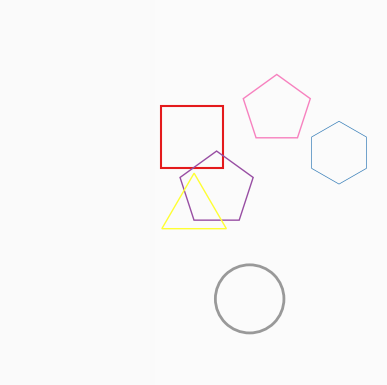[{"shape": "square", "thickness": 1.5, "radius": 0.4, "center": [0.495, 0.643]}, {"shape": "hexagon", "thickness": 0.5, "radius": 0.41, "center": [0.875, 0.603]}, {"shape": "pentagon", "thickness": 1, "radius": 0.5, "center": [0.559, 0.508]}, {"shape": "triangle", "thickness": 1, "radius": 0.48, "center": [0.501, 0.454]}, {"shape": "pentagon", "thickness": 1, "radius": 0.45, "center": [0.714, 0.716]}, {"shape": "circle", "thickness": 2, "radius": 0.44, "center": [0.644, 0.224]}]